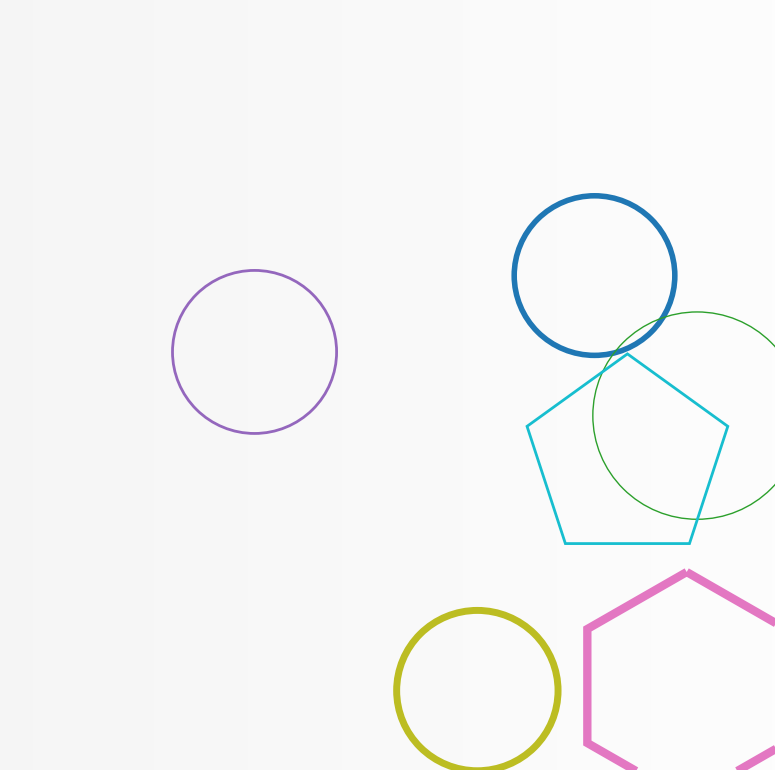[{"shape": "circle", "thickness": 2, "radius": 0.52, "center": [0.767, 0.642]}, {"shape": "circle", "thickness": 0.5, "radius": 0.67, "center": [0.9, 0.46]}, {"shape": "circle", "thickness": 1, "radius": 0.53, "center": [0.328, 0.543]}, {"shape": "hexagon", "thickness": 3, "radius": 0.74, "center": [0.886, 0.109]}, {"shape": "circle", "thickness": 2.5, "radius": 0.52, "center": [0.616, 0.103]}, {"shape": "pentagon", "thickness": 1, "radius": 0.68, "center": [0.81, 0.404]}]